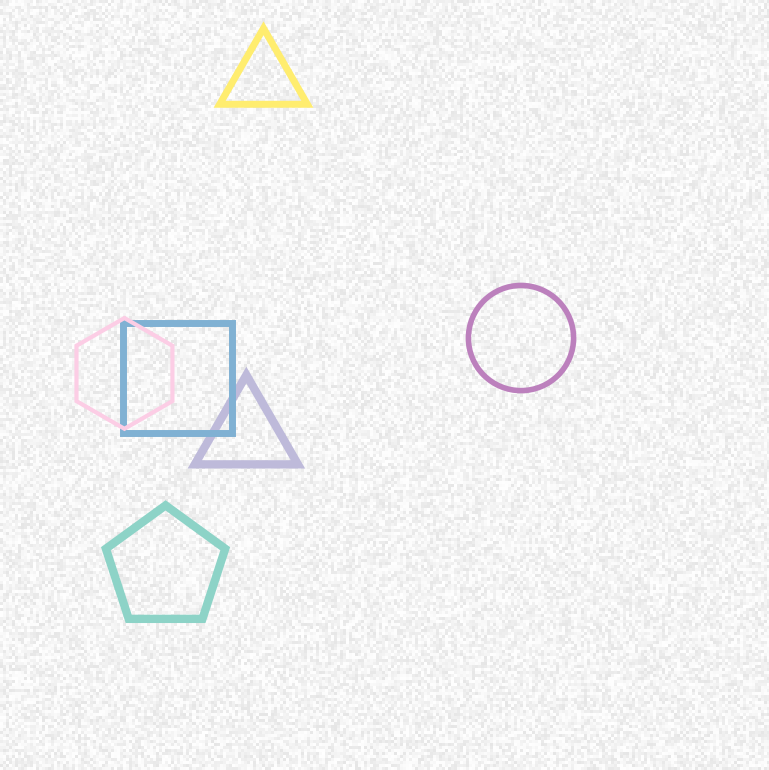[{"shape": "pentagon", "thickness": 3, "radius": 0.41, "center": [0.215, 0.262]}, {"shape": "triangle", "thickness": 3, "radius": 0.39, "center": [0.32, 0.436]}, {"shape": "square", "thickness": 2.5, "radius": 0.35, "center": [0.231, 0.509]}, {"shape": "hexagon", "thickness": 1.5, "radius": 0.36, "center": [0.162, 0.515]}, {"shape": "circle", "thickness": 2, "radius": 0.34, "center": [0.677, 0.561]}, {"shape": "triangle", "thickness": 2.5, "radius": 0.33, "center": [0.342, 0.897]}]